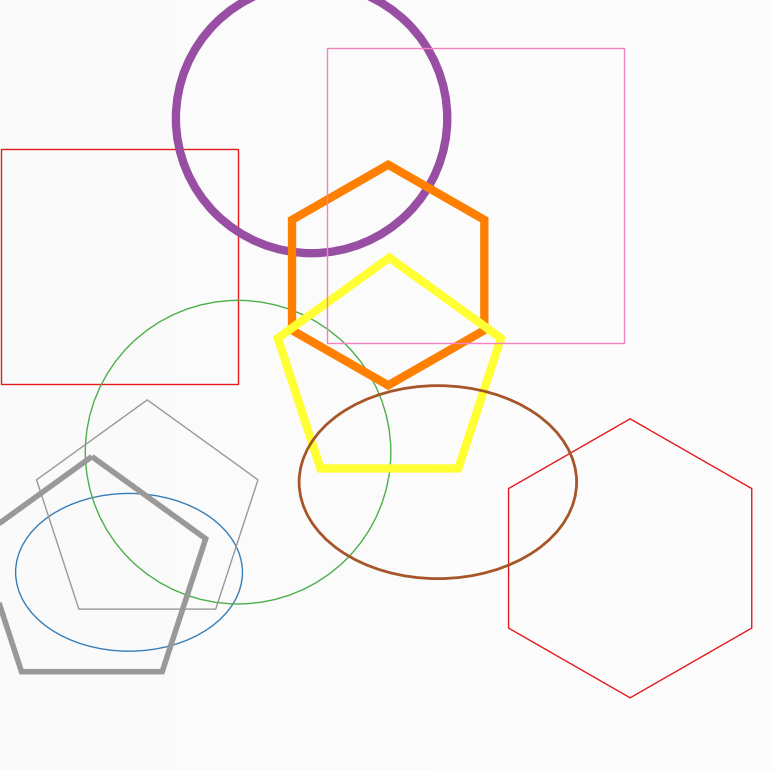[{"shape": "square", "thickness": 0.5, "radius": 0.76, "center": [0.154, 0.654]}, {"shape": "hexagon", "thickness": 0.5, "radius": 0.91, "center": [0.813, 0.275]}, {"shape": "oval", "thickness": 0.5, "radius": 0.73, "center": [0.166, 0.257]}, {"shape": "circle", "thickness": 0.5, "radius": 0.99, "center": [0.307, 0.413]}, {"shape": "circle", "thickness": 3, "radius": 0.88, "center": [0.402, 0.846]}, {"shape": "hexagon", "thickness": 3, "radius": 0.72, "center": [0.501, 0.643]}, {"shape": "pentagon", "thickness": 3, "radius": 0.76, "center": [0.502, 0.514]}, {"shape": "oval", "thickness": 1, "radius": 0.9, "center": [0.565, 0.374]}, {"shape": "square", "thickness": 0.5, "radius": 0.96, "center": [0.614, 0.746]}, {"shape": "pentagon", "thickness": 2, "radius": 0.77, "center": [0.119, 0.253]}, {"shape": "pentagon", "thickness": 0.5, "radius": 0.75, "center": [0.19, 0.33]}]